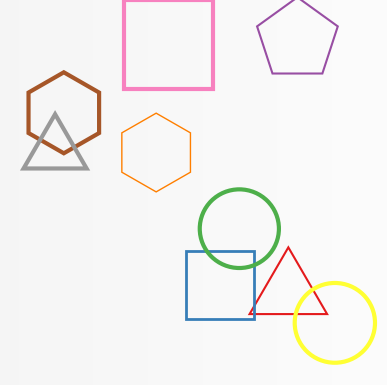[{"shape": "triangle", "thickness": 1.5, "radius": 0.58, "center": [0.744, 0.242]}, {"shape": "square", "thickness": 2, "radius": 0.44, "center": [0.568, 0.26]}, {"shape": "circle", "thickness": 3, "radius": 0.51, "center": [0.618, 0.406]}, {"shape": "pentagon", "thickness": 1.5, "radius": 0.55, "center": [0.768, 0.898]}, {"shape": "hexagon", "thickness": 1, "radius": 0.51, "center": [0.403, 0.604]}, {"shape": "circle", "thickness": 3, "radius": 0.52, "center": [0.864, 0.161]}, {"shape": "hexagon", "thickness": 3, "radius": 0.53, "center": [0.165, 0.707]}, {"shape": "square", "thickness": 3, "radius": 0.58, "center": [0.435, 0.884]}, {"shape": "triangle", "thickness": 3, "radius": 0.47, "center": [0.142, 0.609]}]